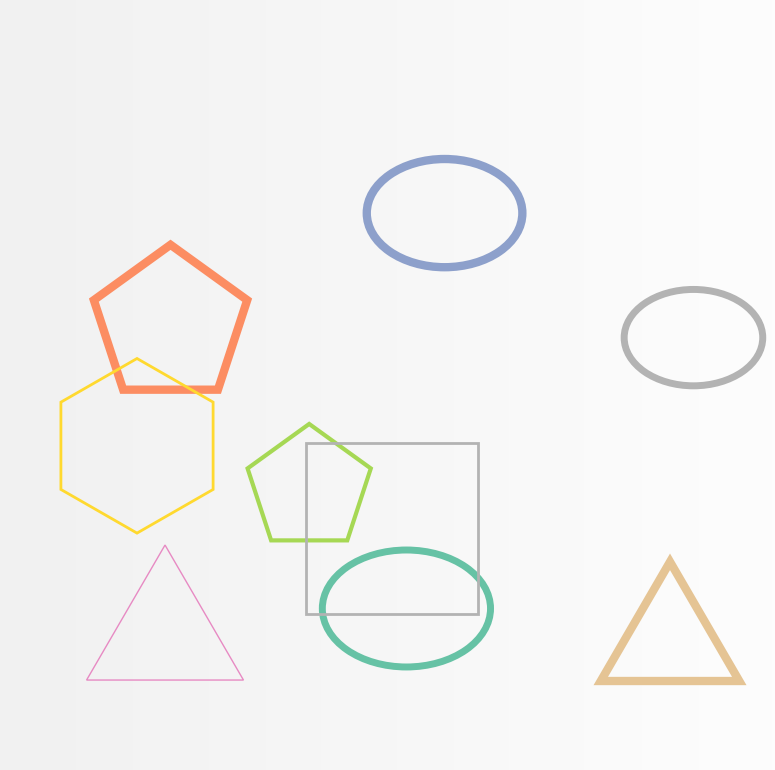[{"shape": "oval", "thickness": 2.5, "radius": 0.54, "center": [0.524, 0.21]}, {"shape": "pentagon", "thickness": 3, "radius": 0.52, "center": [0.22, 0.578]}, {"shape": "oval", "thickness": 3, "radius": 0.5, "center": [0.574, 0.723]}, {"shape": "triangle", "thickness": 0.5, "radius": 0.58, "center": [0.213, 0.175]}, {"shape": "pentagon", "thickness": 1.5, "radius": 0.42, "center": [0.399, 0.366]}, {"shape": "hexagon", "thickness": 1, "radius": 0.57, "center": [0.177, 0.421]}, {"shape": "triangle", "thickness": 3, "radius": 0.52, "center": [0.865, 0.167]}, {"shape": "oval", "thickness": 2.5, "radius": 0.45, "center": [0.895, 0.562]}, {"shape": "square", "thickness": 1, "radius": 0.55, "center": [0.506, 0.314]}]